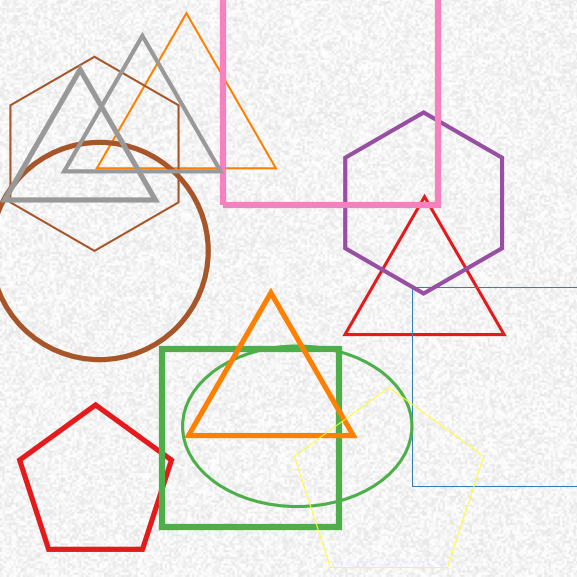[{"shape": "triangle", "thickness": 1.5, "radius": 0.8, "center": [0.735, 0.499]}, {"shape": "pentagon", "thickness": 2.5, "radius": 0.69, "center": [0.166, 0.16]}, {"shape": "square", "thickness": 0.5, "radius": 0.86, "center": [0.885, 0.33]}, {"shape": "oval", "thickness": 1.5, "radius": 0.99, "center": [0.515, 0.261]}, {"shape": "square", "thickness": 3, "radius": 0.77, "center": [0.434, 0.241]}, {"shape": "hexagon", "thickness": 2, "radius": 0.78, "center": [0.734, 0.648]}, {"shape": "triangle", "thickness": 1, "radius": 0.9, "center": [0.323, 0.797]}, {"shape": "triangle", "thickness": 2.5, "radius": 0.82, "center": [0.469, 0.327]}, {"shape": "pentagon", "thickness": 0.5, "radius": 0.86, "center": [0.674, 0.156]}, {"shape": "hexagon", "thickness": 1, "radius": 0.84, "center": [0.164, 0.733]}, {"shape": "circle", "thickness": 2.5, "radius": 0.94, "center": [0.172, 0.564]}, {"shape": "square", "thickness": 3, "radius": 0.93, "center": [0.572, 0.831]}, {"shape": "triangle", "thickness": 2.5, "radius": 0.75, "center": [0.139, 0.728]}, {"shape": "triangle", "thickness": 2, "radius": 0.78, "center": [0.247, 0.781]}]